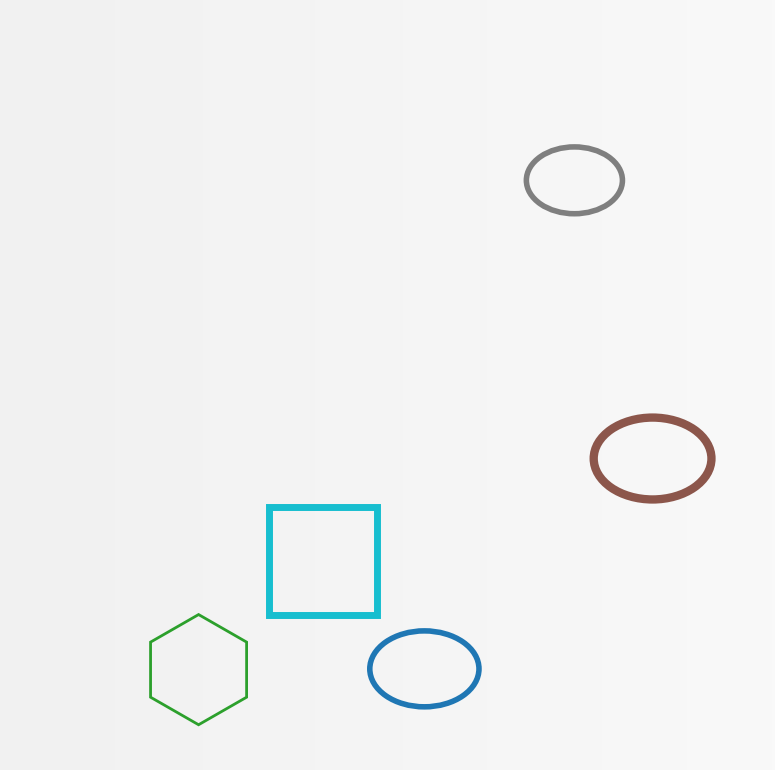[{"shape": "oval", "thickness": 2, "radius": 0.35, "center": [0.548, 0.131]}, {"shape": "hexagon", "thickness": 1, "radius": 0.36, "center": [0.256, 0.13]}, {"shape": "oval", "thickness": 3, "radius": 0.38, "center": [0.842, 0.405]}, {"shape": "oval", "thickness": 2, "radius": 0.31, "center": [0.741, 0.766]}, {"shape": "square", "thickness": 2.5, "radius": 0.35, "center": [0.417, 0.271]}]